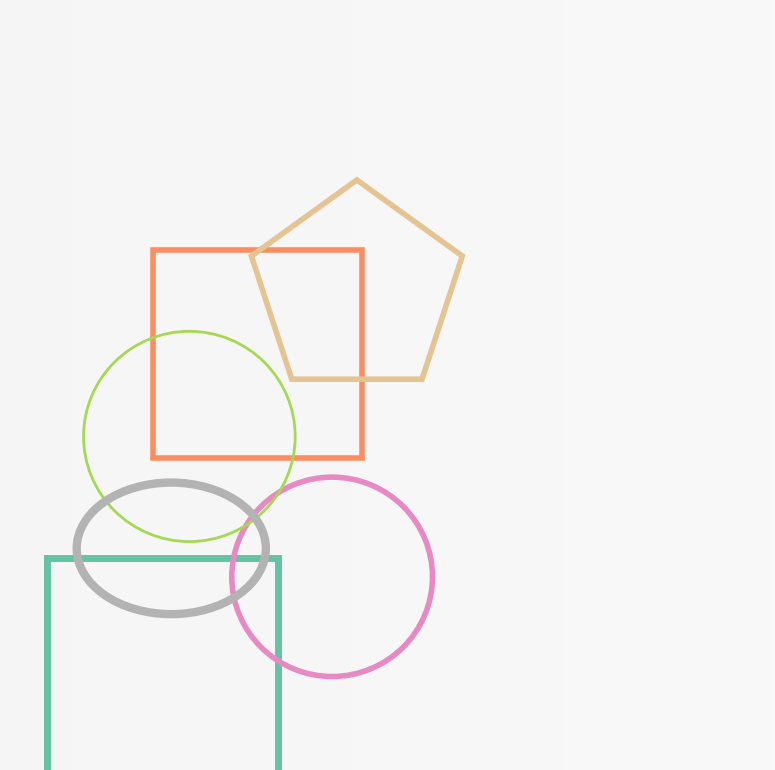[{"shape": "square", "thickness": 2.5, "radius": 0.74, "center": [0.21, 0.126]}, {"shape": "square", "thickness": 2, "radius": 0.68, "center": [0.332, 0.54]}, {"shape": "circle", "thickness": 2, "radius": 0.65, "center": [0.429, 0.251]}, {"shape": "circle", "thickness": 1, "radius": 0.68, "center": [0.244, 0.433]}, {"shape": "pentagon", "thickness": 2, "radius": 0.72, "center": [0.46, 0.623]}, {"shape": "oval", "thickness": 3, "radius": 0.61, "center": [0.221, 0.288]}]